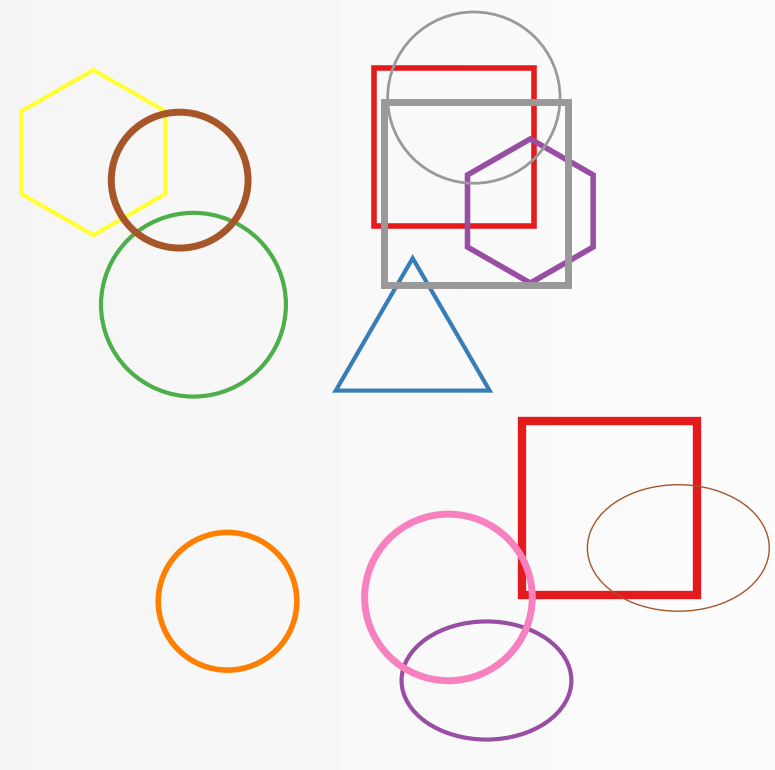[{"shape": "square", "thickness": 2, "radius": 0.51, "center": [0.586, 0.809]}, {"shape": "square", "thickness": 3, "radius": 0.56, "center": [0.786, 0.34]}, {"shape": "triangle", "thickness": 1.5, "radius": 0.57, "center": [0.533, 0.55]}, {"shape": "circle", "thickness": 1.5, "radius": 0.6, "center": [0.25, 0.604]}, {"shape": "hexagon", "thickness": 2, "radius": 0.47, "center": [0.684, 0.726]}, {"shape": "oval", "thickness": 1.5, "radius": 0.55, "center": [0.628, 0.116]}, {"shape": "circle", "thickness": 2, "radius": 0.45, "center": [0.294, 0.219]}, {"shape": "hexagon", "thickness": 1.5, "radius": 0.54, "center": [0.12, 0.802]}, {"shape": "oval", "thickness": 0.5, "radius": 0.59, "center": [0.875, 0.288]}, {"shape": "circle", "thickness": 2.5, "radius": 0.44, "center": [0.232, 0.766]}, {"shape": "circle", "thickness": 2.5, "radius": 0.54, "center": [0.579, 0.224]}, {"shape": "circle", "thickness": 1, "radius": 0.56, "center": [0.611, 0.873]}, {"shape": "square", "thickness": 2.5, "radius": 0.59, "center": [0.614, 0.749]}]